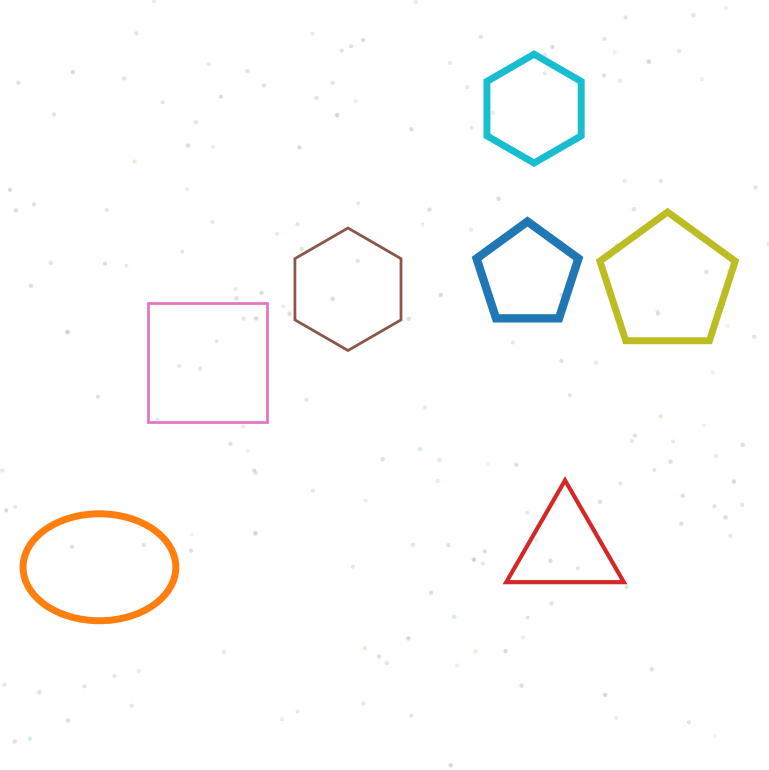[{"shape": "pentagon", "thickness": 3, "radius": 0.35, "center": [0.685, 0.643]}, {"shape": "oval", "thickness": 2.5, "radius": 0.5, "center": [0.129, 0.263]}, {"shape": "triangle", "thickness": 1.5, "radius": 0.44, "center": [0.734, 0.288]}, {"shape": "hexagon", "thickness": 1, "radius": 0.4, "center": [0.452, 0.624]}, {"shape": "square", "thickness": 1, "radius": 0.39, "center": [0.27, 0.53]}, {"shape": "pentagon", "thickness": 2.5, "radius": 0.46, "center": [0.867, 0.632]}, {"shape": "hexagon", "thickness": 2.5, "radius": 0.35, "center": [0.694, 0.859]}]